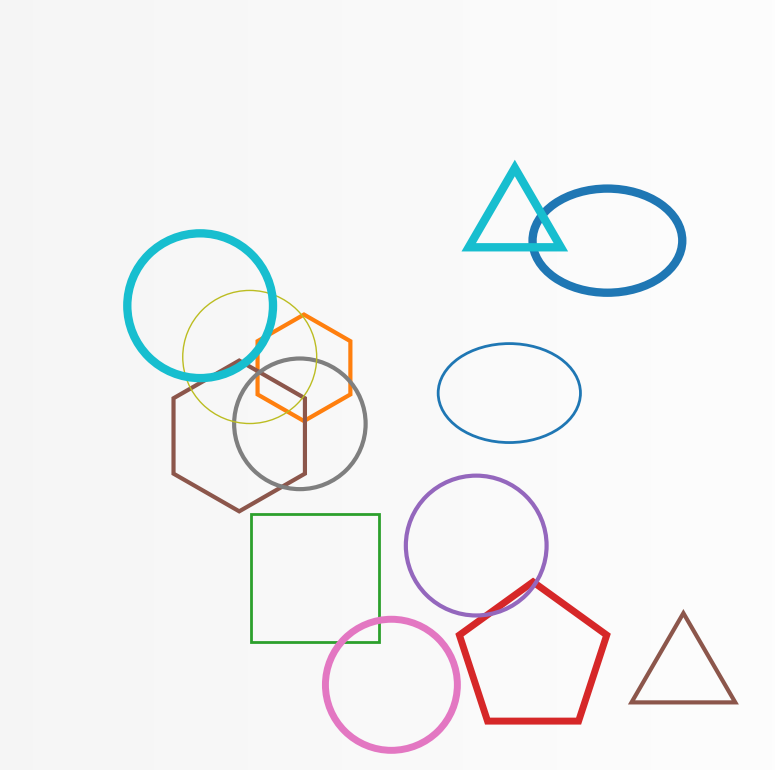[{"shape": "oval", "thickness": 3, "radius": 0.48, "center": [0.784, 0.687]}, {"shape": "oval", "thickness": 1, "radius": 0.46, "center": [0.657, 0.49]}, {"shape": "hexagon", "thickness": 1.5, "radius": 0.35, "center": [0.392, 0.522]}, {"shape": "square", "thickness": 1, "radius": 0.41, "center": [0.407, 0.249]}, {"shape": "pentagon", "thickness": 2.5, "radius": 0.5, "center": [0.688, 0.144]}, {"shape": "circle", "thickness": 1.5, "radius": 0.45, "center": [0.614, 0.291]}, {"shape": "hexagon", "thickness": 1.5, "radius": 0.49, "center": [0.309, 0.434]}, {"shape": "triangle", "thickness": 1.5, "radius": 0.39, "center": [0.882, 0.126]}, {"shape": "circle", "thickness": 2.5, "radius": 0.43, "center": [0.505, 0.111]}, {"shape": "circle", "thickness": 1.5, "radius": 0.42, "center": [0.387, 0.45]}, {"shape": "circle", "thickness": 0.5, "radius": 0.43, "center": [0.322, 0.536]}, {"shape": "circle", "thickness": 3, "radius": 0.47, "center": [0.258, 0.603]}, {"shape": "triangle", "thickness": 3, "radius": 0.34, "center": [0.664, 0.713]}]